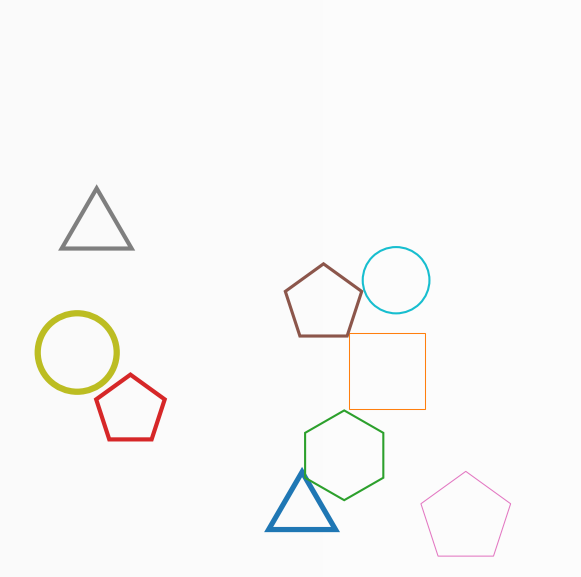[{"shape": "triangle", "thickness": 2.5, "radius": 0.33, "center": [0.52, 0.115]}, {"shape": "square", "thickness": 0.5, "radius": 0.33, "center": [0.666, 0.357]}, {"shape": "hexagon", "thickness": 1, "radius": 0.39, "center": [0.592, 0.211]}, {"shape": "pentagon", "thickness": 2, "radius": 0.31, "center": [0.224, 0.288]}, {"shape": "pentagon", "thickness": 1.5, "radius": 0.35, "center": [0.557, 0.473]}, {"shape": "pentagon", "thickness": 0.5, "radius": 0.41, "center": [0.801, 0.102]}, {"shape": "triangle", "thickness": 2, "radius": 0.35, "center": [0.166, 0.603]}, {"shape": "circle", "thickness": 3, "radius": 0.34, "center": [0.133, 0.389]}, {"shape": "circle", "thickness": 1, "radius": 0.29, "center": [0.681, 0.514]}]